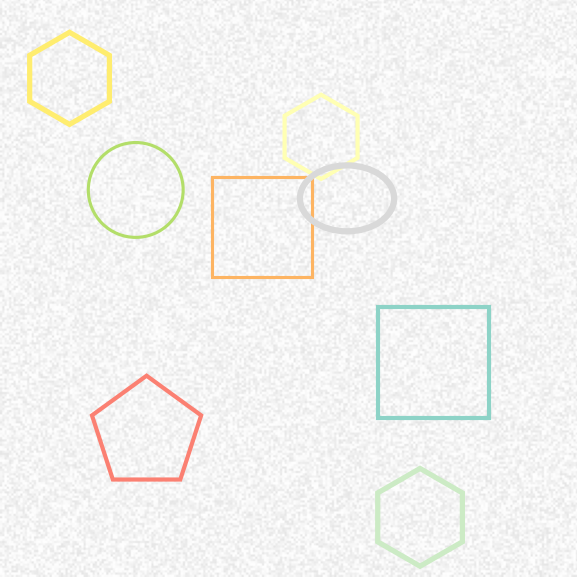[{"shape": "square", "thickness": 2, "radius": 0.48, "center": [0.751, 0.371]}, {"shape": "hexagon", "thickness": 2, "radius": 0.36, "center": [0.556, 0.762]}, {"shape": "pentagon", "thickness": 2, "radius": 0.5, "center": [0.254, 0.249]}, {"shape": "square", "thickness": 1.5, "radius": 0.43, "center": [0.453, 0.606]}, {"shape": "circle", "thickness": 1.5, "radius": 0.41, "center": [0.235, 0.67]}, {"shape": "oval", "thickness": 3, "radius": 0.41, "center": [0.601, 0.656]}, {"shape": "hexagon", "thickness": 2.5, "radius": 0.42, "center": [0.727, 0.103]}, {"shape": "hexagon", "thickness": 2.5, "radius": 0.4, "center": [0.12, 0.863]}]